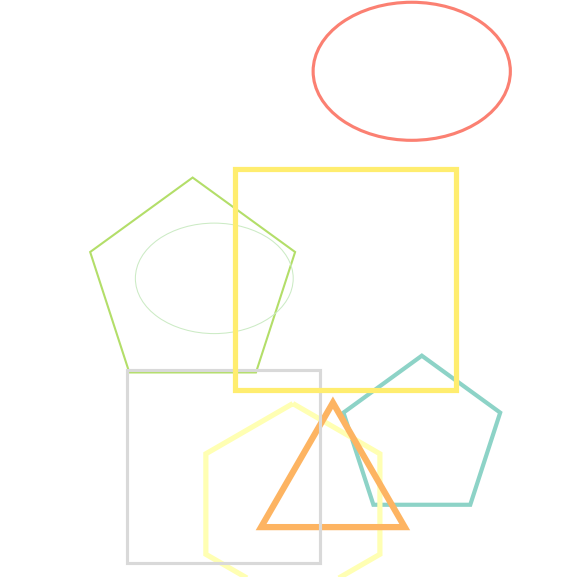[{"shape": "pentagon", "thickness": 2, "radius": 0.71, "center": [0.73, 0.241]}, {"shape": "hexagon", "thickness": 2.5, "radius": 0.87, "center": [0.507, 0.126]}, {"shape": "oval", "thickness": 1.5, "radius": 0.85, "center": [0.713, 0.876]}, {"shape": "triangle", "thickness": 3, "radius": 0.72, "center": [0.576, 0.158]}, {"shape": "pentagon", "thickness": 1, "radius": 0.93, "center": [0.334, 0.505]}, {"shape": "square", "thickness": 1.5, "radius": 0.84, "center": [0.387, 0.192]}, {"shape": "oval", "thickness": 0.5, "radius": 0.68, "center": [0.371, 0.517]}, {"shape": "square", "thickness": 2.5, "radius": 0.96, "center": [0.598, 0.515]}]